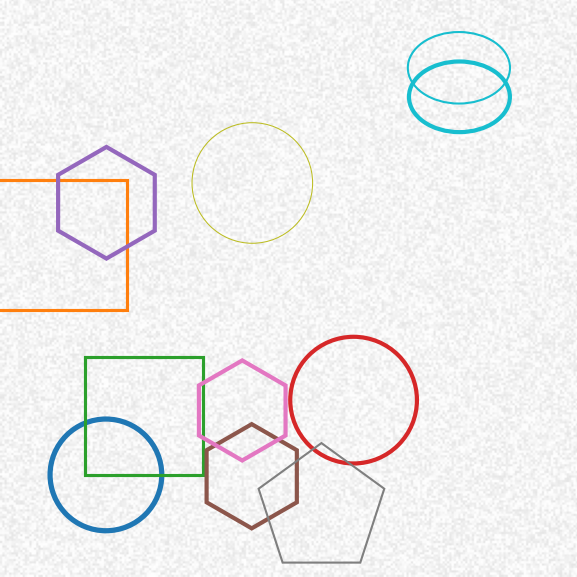[{"shape": "circle", "thickness": 2.5, "radius": 0.48, "center": [0.183, 0.177]}, {"shape": "square", "thickness": 1.5, "radius": 0.56, "center": [0.108, 0.575]}, {"shape": "square", "thickness": 1.5, "radius": 0.51, "center": [0.249, 0.279]}, {"shape": "circle", "thickness": 2, "radius": 0.55, "center": [0.612, 0.306]}, {"shape": "hexagon", "thickness": 2, "radius": 0.48, "center": [0.184, 0.648]}, {"shape": "hexagon", "thickness": 2, "radius": 0.45, "center": [0.436, 0.174]}, {"shape": "hexagon", "thickness": 2, "radius": 0.43, "center": [0.419, 0.288]}, {"shape": "pentagon", "thickness": 1, "radius": 0.57, "center": [0.557, 0.117]}, {"shape": "circle", "thickness": 0.5, "radius": 0.52, "center": [0.437, 0.682]}, {"shape": "oval", "thickness": 1, "radius": 0.44, "center": [0.795, 0.882]}, {"shape": "oval", "thickness": 2, "radius": 0.44, "center": [0.796, 0.831]}]